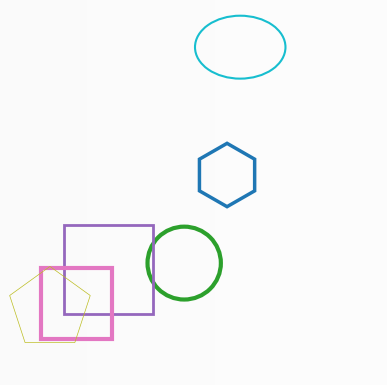[{"shape": "hexagon", "thickness": 2.5, "radius": 0.41, "center": [0.586, 0.545]}, {"shape": "circle", "thickness": 3, "radius": 0.47, "center": [0.475, 0.317]}, {"shape": "square", "thickness": 2, "radius": 0.57, "center": [0.28, 0.3]}, {"shape": "square", "thickness": 3, "radius": 0.46, "center": [0.198, 0.212]}, {"shape": "pentagon", "thickness": 0.5, "radius": 0.55, "center": [0.129, 0.199]}, {"shape": "oval", "thickness": 1.5, "radius": 0.58, "center": [0.62, 0.877]}]